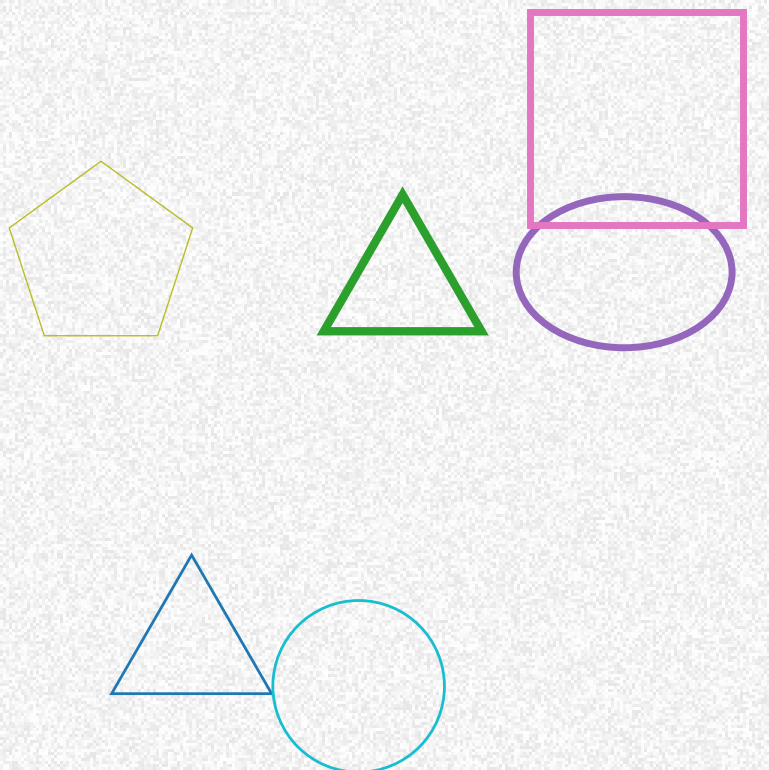[{"shape": "triangle", "thickness": 1, "radius": 0.6, "center": [0.249, 0.159]}, {"shape": "triangle", "thickness": 3, "radius": 0.59, "center": [0.523, 0.629]}, {"shape": "oval", "thickness": 2.5, "radius": 0.7, "center": [0.811, 0.647]}, {"shape": "square", "thickness": 2.5, "radius": 0.69, "center": [0.826, 0.846]}, {"shape": "pentagon", "thickness": 0.5, "radius": 0.63, "center": [0.131, 0.665]}, {"shape": "circle", "thickness": 1, "radius": 0.56, "center": [0.466, 0.109]}]